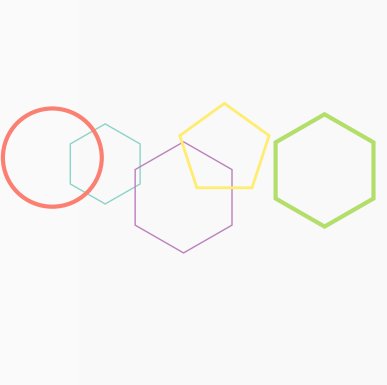[{"shape": "hexagon", "thickness": 1, "radius": 0.52, "center": [0.271, 0.574]}, {"shape": "circle", "thickness": 3, "radius": 0.64, "center": [0.135, 0.591]}, {"shape": "hexagon", "thickness": 3, "radius": 0.73, "center": [0.838, 0.557]}, {"shape": "hexagon", "thickness": 1, "radius": 0.72, "center": [0.474, 0.487]}, {"shape": "pentagon", "thickness": 2, "radius": 0.61, "center": [0.579, 0.61]}]